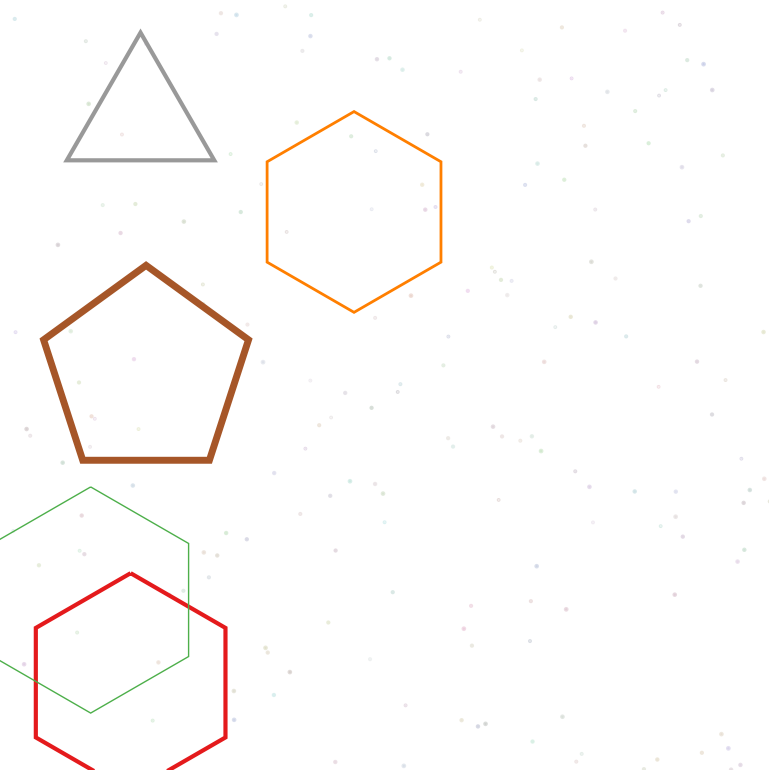[{"shape": "hexagon", "thickness": 1.5, "radius": 0.71, "center": [0.17, 0.113]}, {"shape": "hexagon", "thickness": 0.5, "radius": 0.73, "center": [0.118, 0.221]}, {"shape": "hexagon", "thickness": 1, "radius": 0.65, "center": [0.46, 0.725]}, {"shape": "pentagon", "thickness": 2.5, "radius": 0.7, "center": [0.19, 0.515]}, {"shape": "triangle", "thickness": 1.5, "radius": 0.55, "center": [0.183, 0.847]}]